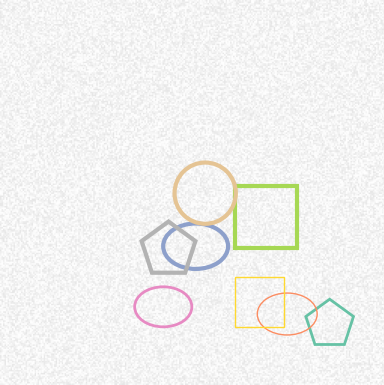[{"shape": "pentagon", "thickness": 2, "radius": 0.33, "center": [0.856, 0.158]}, {"shape": "oval", "thickness": 1, "radius": 0.39, "center": [0.746, 0.184]}, {"shape": "oval", "thickness": 3, "radius": 0.42, "center": [0.508, 0.36]}, {"shape": "oval", "thickness": 2, "radius": 0.37, "center": [0.424, 0.203]}, {"shape": "square", "thickness": 3, "radius": 0.4, "center": [0.691, 0.437]}, {"shape": "square", "thickness": 1, "radius": 0.32, "center": [0.674, 0.215]}, {"shape": "circle", "thickness": 3, "radius": 0.4, "center": [0.533, 0.498]}, {"shape": "pentagon", "thickness": 3, "radius": 0.37, "center": [0.438, 0.351]}]